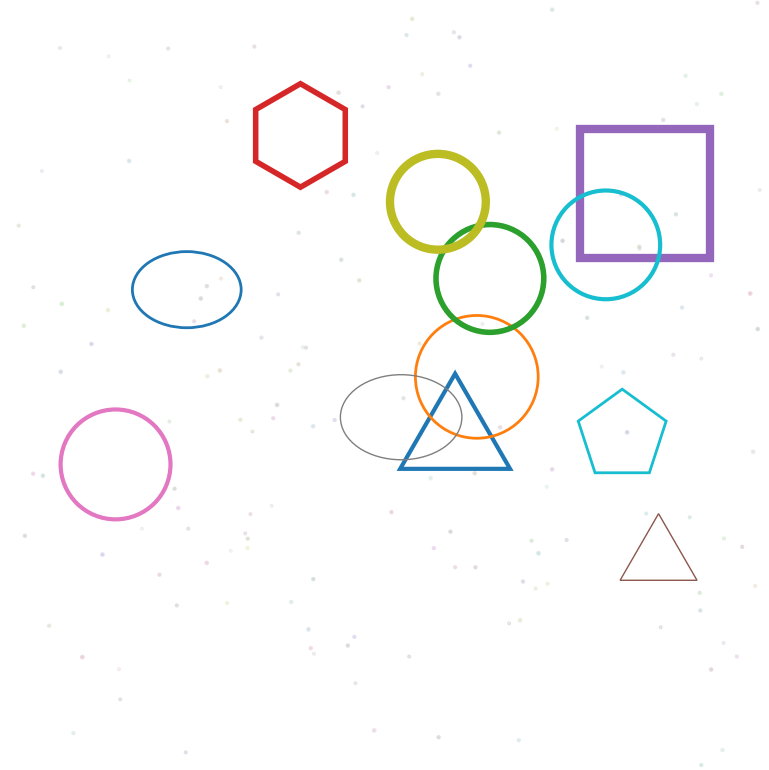[{"shape": "triangle", "thickness": 1.5, "radius": 0.41, "center": [0.591, 0.432]}, {"shape": "oval", "thickness": 1, "radius": 0.35, "center": [0.243, 0.624]}, {"shape": "circle", "thickness": 1, "radius": 0.4, "center": [0.619, 0.511]}, {"shape": "circle", "thickness": 2, "radius": 0.35, "center": [0.636, 0.638]}, {"shape": "hexagon", "thickness": 2, "radius": 0.34, "center": [0.39, 0.824]}, {"shape": "square", "thickness": 3, "radius": 0.42, "center": [0.838, 0.749]}, {"shape": "triangle", "thickness": 0.5, "radius": 0.29, "center": [0.855, 0.275]}, {"shape": "circle", "thickness": 1.5, "radius": 0.36, "center": [0.15, 0.397]}, {"shape": "oval", "thickness": 0.5, "radius": 0.39, "center": [0.521, 0.458]}, {"shape": "circle", "thickness": 3, "radius": 0.31, "center": [0.569, 0.738]}, {"shape": "circle", "thickness": 1.5, "radius": 0.35, "center": [0.787, 0.682]}, {"shape": "pentagon", "thickness": 1, "radius": 0.3, "center": [0.808, 0.435]}]